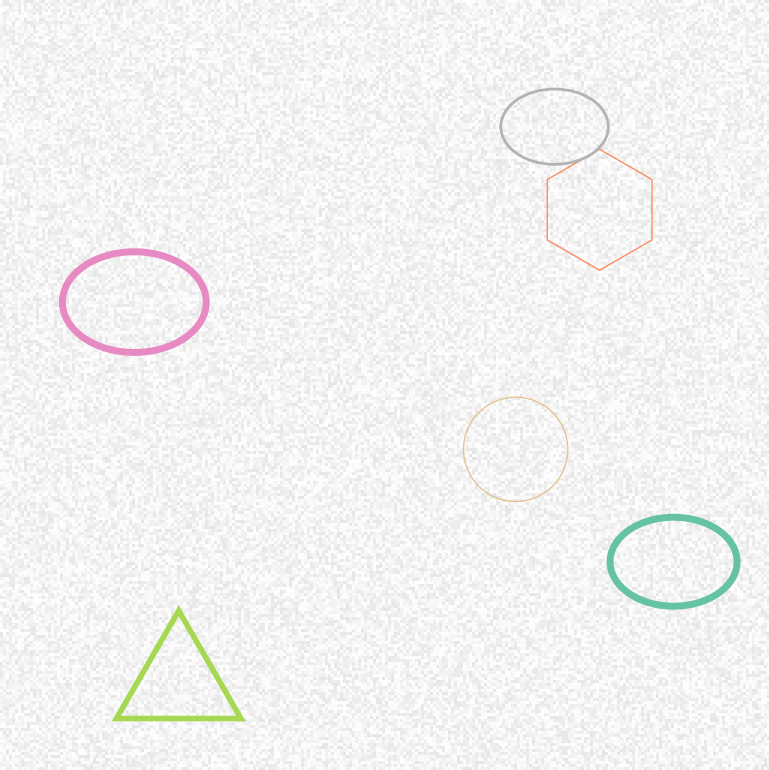[{"shape": "oval", "thickness": 2.5, "radius": 0.41, "center": [0.875, 0.27]}, {"shape": "hexagon", "thickness": 0.5, "radius": 0.39, "center": [0.779, 0.728]}, {"shape": "oval", "thickness": 2.5, "radius": 0.47, "center": [0.174, 0.608]}, {"shape": "triangle", "thickness": 2, "radius": 0.47, "center": [0.232, 0.114]}, {"shape": "circle", "thickness": 0.5, "radius": 0.34, "center": [0.67, 0.416]}, {"shape": "oval", "thickness": 1, "radius": 0.35, "center": [0.72, 0.835]}]